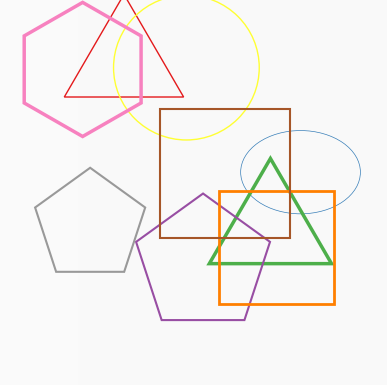[{"shape": "triangle", "thickness": 1, "radius": 0.89, "center": [0.32, 0.837]}, {"shape": "oval", "thickness": 0.5, "radius": 0.77, "center": [0.776, 0.553]}, {"shape": "triangle", "thickness": 2.5, "radius": 0.91, "center": [0.698, 0.406]}, {"shape": "pentagon", "thickness": 1.5, "radius": 0.91, "center": [0.524, 0.316]}, {"shape": "square", "thickness": 2, "radius": 0.74, "center": [0.714, 0.357]}, {"shape": "circle", "thickness": 1, "radius": 0.94, "center": [0.481, 0.824]}, {"shape": "square", "thickness": 1.5, "radius": 0.84, "center": [0.581, 0.55]}, {"shape": "hexagon", "thickness": 2.5, "radius": 0.87, "center": [0.213, 0.82]}, {"shape": "pentagon", "thickness": 1.5, "radius": 0.75, "center": [0.233, 0.415]}]